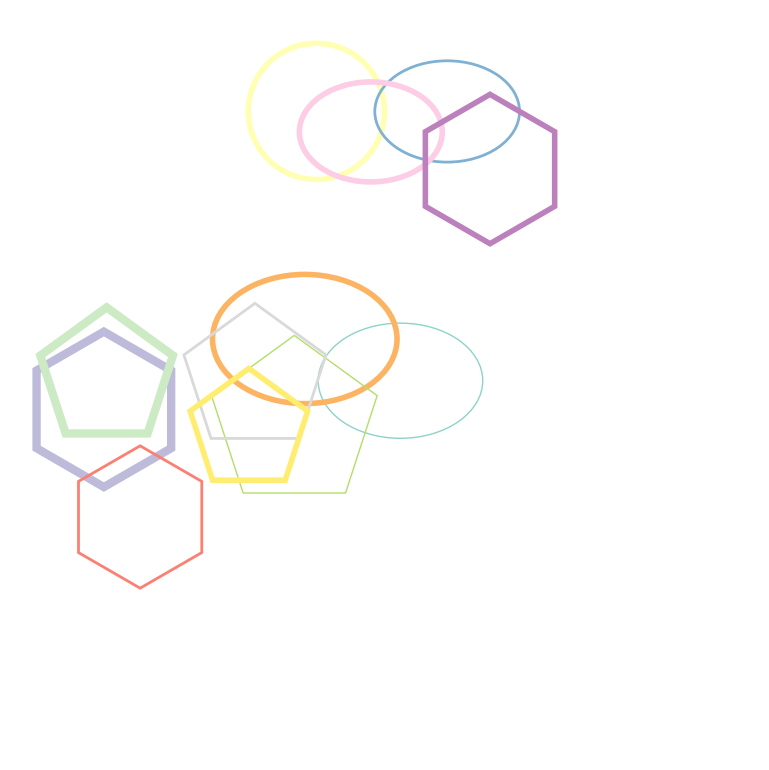[{"shape": "oval", "thickness": 0.5, "radius": 0.53, "center": [0.52, 0.506]}, {"shape": "circle", "thickness": 2, "radius": 0.44, "center": [0.411, 0.855]}, {"shape": "hexagon", "thickness": 3, "radius": 0.5, "center": [0.135, 0.468]}, {"shape": "hexagon", "thickness": 1, "radius": 0.46, "center": [0.182, 0.329]}, {"shape": "oval", "thickness": 1, "radius": 0.47, "center": [0.581, 0.855]}, {"shape": "oval", "thickness": 2, "radius": 0.6, "center": [0.396, 0.56]}, {"shape": "pentagon", "thickness": 0.5, "radius": 0.57, "center": [0.382, 0.451]}, {"shape": "oval", "thickness": 2, "radius": 0.46, "center": [0.482, 0.829]}, {"shape": "pentagon", "thickness": 1, "radius": 0.48, "center": [0.331, 0.509]}, {"shape": "hexagon", "thickness": 2, "radius": 0.48, "center": [0.636, 0.78]}, {"shape": "pentagon", "thickness": 3, "radius": 0.45, "center": [0.138, 0.51]}, {"shape": "pentagon", "thickness": 2, "radius": 0.4, "center": [0.323, 0.441]}]